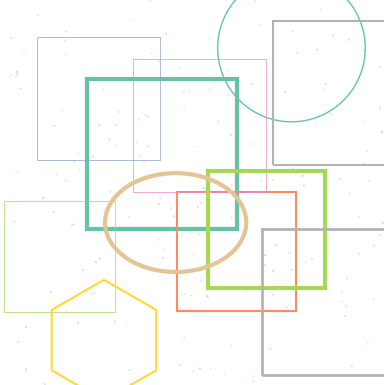[{"shape": "circle", "thickness": 1, "radius": 0.96, "center": [0.757, 0.875]}, {"shape": "square", "thickness": 3, "radius": 0.97, "center": [0.421, 0.6]}, {"shape": "square", "thickness": 1.5, "radius": 0.77, "center": [0.615, 0.347]}, {"shape": "square", "thickness": 0.5, "radius": 0.8, "center": [0.256, 0.744]}, {"shape": "square", "thickness": 0.5, "radius": 0.86, "center": [0.518, 0.674]}, {"shape": "square", "thickness": 0.5, "radius": 0.72, "center": [0.154, 0.334]}, {"shape": "square", "thickness": 3, "radius": 0.76, "center": [0.693, 0.404]}, {"shape": "hexagon", "thickness": 1.5, "radius": 0.78, "center": [0.27, 0.116]}, {"shape": "oval", "thickness": 3, "radius": 0.92, "center": [0.456, 0.422]}, {"shape": "square", "thickness": 1.5, "radius": 0.94, "center": [0.897, 0.758]}, {"shape": "square", "thickness": 2, "radius": 0.95, "center": [0.87, 0.215]}]